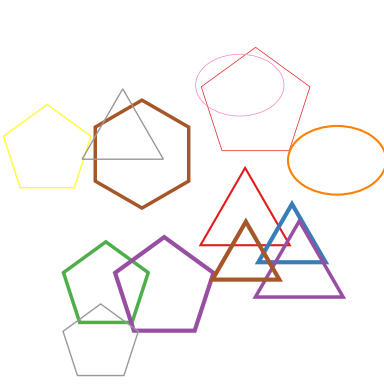[{"shape": "pentagon", "thickness": 0.5, "radius": 0.74, "center": [0.664, 0.729]}, {"shape": "triangle", "thickness": 1.5, "radius": 0.67, "center": [0.637, 0.43]}, {"shape": "triangle", "thickness": 3, "radius": 0.5, "center": [0.758, 0.369]}, {"shape": "pentagon", "thickness": 2.5, "radius": 0.58, "center": [0.275, 0.256]}, {"shape": "pentagon", "thickness": 3, "radius": 0.67, "center": [0.427, 0.25]}, {"shape": "triangle", "thickness": 2.5, "radius": 0.66, "center": [0.777, 0.294]}, {"shape": "oval", "thickness": 1.5, "radius": 0.64, "center": [0.875, 0.584]}, {"shape": "pentagon", "thickness": 1, "radius": 0.6, "center": [0.123, 0.609]}, {"shape": "hexagon", "thickness": 2.5, "radius": 0.7, "center": [0.369, 0.6]}, {"shape": "triangle", "thickness": 3, "radius": 0.5, "center": [0.639, 0.324]}, {"shape": "oval", "thickness": 0.5, "radius": 0.57, "center": [0.623, 0.779]}, {"shape": "pentagon", "thickness": 1, "radius": 0.51, "center": [0.262, 0.108]}, {"shape": "triangle", "thickness": 1, "radius": 0.61, "center": [0.319, 0.647]}]